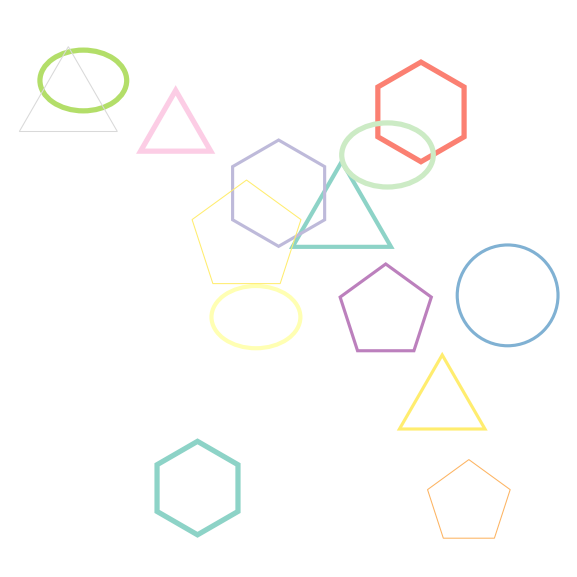[{"shape": "triangle", "thickness": 2, "radius": 0.49, "center": [0.592, 0.621]}, {"shape": "hexagon", "thickness": 2.5, "radius": 0.4, "center": [0.342, 0.154]}, {"shape": "oval", "thickness": 2, "radius": 0.38, "center": [0.443, 0.45]}, {"shape": "hexagon", "thickness": 1.5, "radius": 0.46, "center": [0.482, 0.665]}, {"shape": "hexagon", "thickness": 2.5, "radius": 0.43, "center": [0.729, 0.805]}, {"shape": "circle", "thickness": 1.5, "radius": 0.44, "center": [0.879, 0.488]}, {"shape": "pentagon", "thickness": 0.5, "radius": 0.38, "center": [0.812, 0.128]}, {"shape": "oval", "thickness": 2.5, "radius": 0.38, "center": [0.144, 0.86]}, {"shape": "triangle", "thickness": 2.5, "radius": 0.35, "center": [0.304, 0.772]}, {"shape": "triangle", "thickness": 0.5, "radius": 0.49, "center": [0.118, 0.82]}, {"shape": "pentagon", "thickness": 1.5, "radius": 0.42, "center": [0.668, 0.459]}, {"shape": "oval", "thickness": 2.5, "radius": 0.4, "center": [0.671, 0.731]}, {"shape": "pentagon", "thickness": 0.5, "radius": 0.5, "center": [0.427, 0.588]}, {"shape": "triangle", "thickness": 1.5, "radius": 0.43, "center": [0.766, 0.299]}]